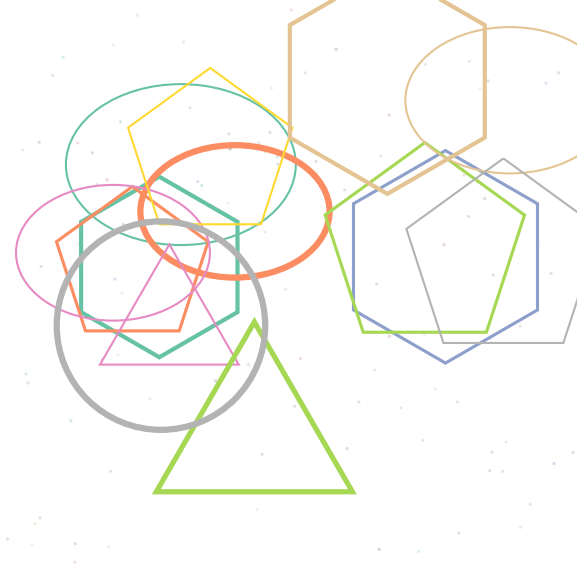[{"shape": "hexagon", "thickness": 2, "radius": 0.78, "center": [0.276, 0.537]}, {"shape": "oval", "thickness": 1, "radius": 1.0, "center": [0.313, 0.714]}, {"shape": "pentagon", "thickness": 1.5, "radius": 0.69, "center": [0.229, 0.538]}, {"shape": "oval", "thickness": 3, "radius": 0.82, "center": [0.407, 0.633]}, {"shape": "hexagon", "thickness": 1.5, "radius": 0.92, "center": [0.771, 0.554]}, {"shape": "triangle", "thickness": 1, "radius": 0.69, "center": [0.293, 0.437]}, {"shape": "oval", "thickness": 1, "radius": 0.84, "center": [0.196, 0.561]}, {"shape": "pentagon", "thickness": 1.5, "radius": 0.91, "center": [0.736, 0.571]}, {"shape": "triangle", "thickness": 2.5, "radius": 0.98, "center": [0.44, 0.246]}, {"shape": "pentagon", "thickness": 1, "radius": 0.75, "center": [0.364, 0.732]}, {"shape": "hexagon", "thickness": 2, "radius": 0.97, "center": [0.671, 0.858]}, {"shape": "oval", "thickness": 1, "radius": 0.9, "center": [0.883, 0.826]}, {"shape": "pentagon", "thickness": 1, "radius": 0.88, "center": [0.872, 0.548]}, {"shape": "circle", "thickness": 3, "radius": 0.9, "center": [0.279, 0.435]}]